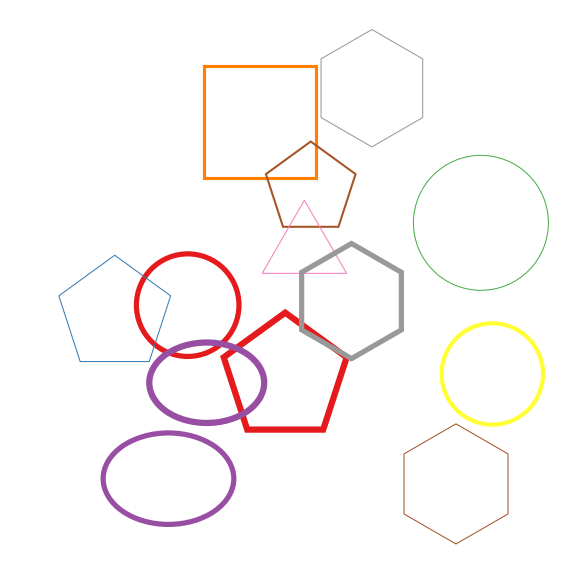[{"shape": "circle", "thickness": 2.5, "radius": 0.44, "center": [0.325, 0.471]}, {"shape": "pentagon", "thickness": 3, "radius": 0.56, "center": [0.494, 0.346]}, {"shape": "pentagon", "thickness": 0.5, "radius": 0.51, "center": [0.199, 0.455]}, {"shape": "circle", "thickness": 0.5, "radius": 0.58, "center": [0.833, 0.613]}, {"shape": "oval", "thickness": 2.5, "radius": 0.57, "center": [0.292, 0.17]}, {"shape": "oval", "thickness": 3, "radius": 0.5, "center": [0.358, 0.336]}, {"shape": "square", "thickness": 1.5, "radius": 0.48, "center": [0.45, 0.788]}, {"shape": "circle", "thickness": 2, "radius": 0.44, "center": [0.853, 0.352]}, {"shape": "hexagon", "thickness": 0.5, "radius": 0.52, "center": [0.79, 0.161]}, {"shape": "pentagon", "thickness": 1, "radius": 0.41, "center": [0.538, 0.672]}, {"shape": "triangle", "thickness": 0.5, "radius": 0.42, "center": [0.527, 0.568]}, {"shape": "hexagon", "thickness": 0.5, "radius": 0.51, "center": [0.644, 0.846]}, {"shape": "hexagon", "thickness": 2.5, "radius": 0.5, "center": [0.609, 0.478]}]